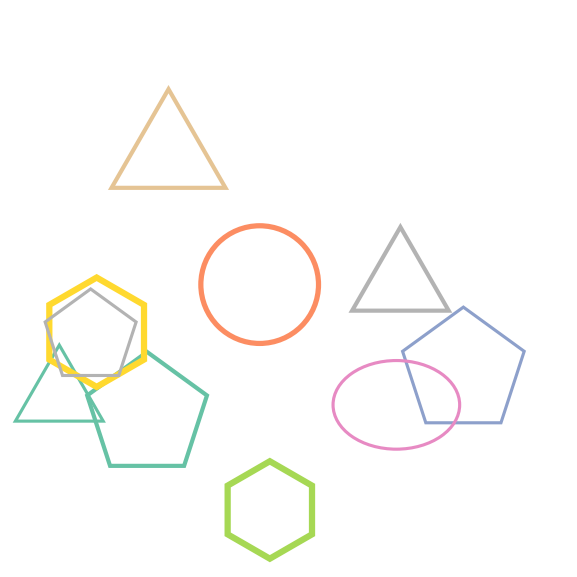[{"shape": "triangle", "thickness": 1.5, "radius": 0.44, "center": [0.103, 0.314]}, {"shape": "pentagon", "thickness": 2, "radius": 0.55, "center": [0.255, 0.281]}, {"shape": "circle", "thickness": 2.5, "radius": 0.51, "center": [0.45, 0.506]}, {"shape": "pentagon", "thickness": 1.5, "radius": 0.55, "center": [0.802, 0.357]}, {"shape": "oval", "thickness": 1.5, "radius": 0.55, "center": [0.686, 0.298]}, {"shape": "hexagon", "thickness": 3, "radius": 0.42, "center": [0.467, 0.116]}, {"shape": "hexagon", "thickness": 3, "radius": 0.47, "center": [0.167, 0.424]}, {"shape": "triangle", "thickness": 2, "radius": 0.57, "center": [0.292, 0.731]}, {"shape": "triangle", "thickness": 2, "radius": 0.48, "center": [0.693, 0.509]}, {"shape": "pentagon", "thickness": 1.5, "radius": 0.41, "center": [0.157, 0.416]}]